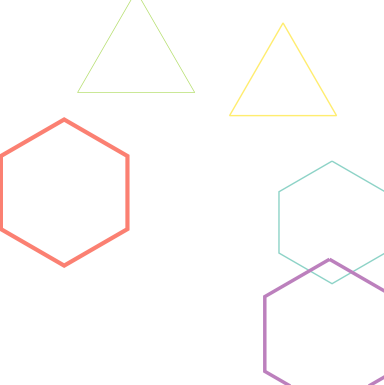[{"shape": "hexagon", "thickness": 1, "radius": 0.8, "center": [0.862, 0.422]}, {"shape": "hexagon", "thickness": 3, "radius": 0.95, "center": [0.167, 0.5]}, {"shape": "triangle", "thickness": 0.5, "radius": 0.88, "center": [0.354, 0.848]}, {"shape": "hexagon", "thickness": 2.5, "radius": 0.97, "center": [0.856, 0.132]}, {"shape": "triangle", "thickness": 1, "radius": 0.8, "center": [0.735, 0.78]}]